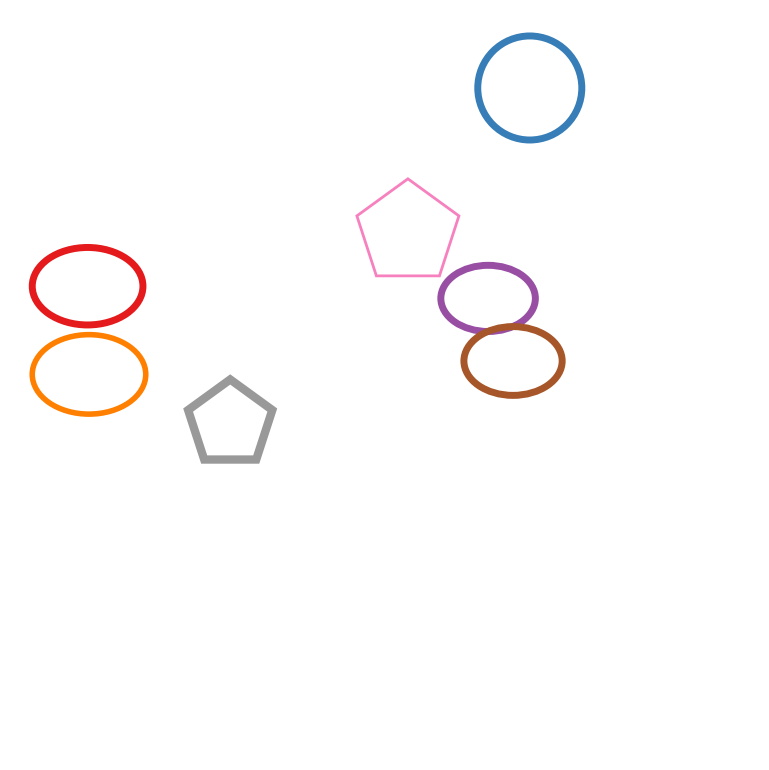[{"shape": "oval", "thickness": 2.5, "radius": 0.36, "center": [0.114, 0.628]}, {"shape": "circle", "thickness": 2.5, "radius": 0.34, "center": [0.688, 0.886]}, {"shape": "oval", "thickness": 2.5, "radius": 0.31, "center": [0.634, 0.612]}, {"shape": "oval", "thickness": 2, "radius": 0.37, "center": [0.116, 0.514]}, {"shape": "oval", "thickness": 2.5, "radius": 0.32, "center": [0.666, 0.531]}, {"shape": "pentagon", "thickness": 1, "radius": 0.35, "center": [0.53, 0.698]}, {"shape": "pentagon", "thickness": 3, "radius": 0.29, "center": [0.299, 0.45]}]